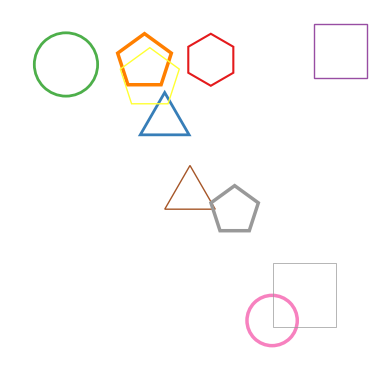[{"shape": "hexagon", "thickness": 1.5, "radius": 0.34, "center": [0.548, 0.845]}, {"shape": "triangle", "thickness": 2, "radius": 0.37, "center": [0.428, 0.686]}, {"shape": "circle", "thickness": 2, "radius": 0.41, "center": [0.171, 0.833]}, {"shape": "square", "thickness": 1, "radius": 0.35, "center": [0.885, 0.868]}, {"shape": "pentagon", "thickness": 2.5, "radius": 0.37, "center": [0.375, 0.839]}, {"shape": "pentagon", "thickness": 1, "radius": 0.4, "center": [0.389, 0.796]}, {"shape": "triangle", "thickness": 1, "radius": 0.38, "center": [0.493, 0.494]}, {"shape": "circle", "thickness": 2.5, "radius": 0.33, "center": [0.707, 0.168]}, {"shape": "square", "thickness": 0.5, "radius": 0.41, "center": [0.791, 0.233]}, {"shape": "pentagon", "thickness": 2.5, "radius": 0.32, "center": [0.609, 0.453]}]